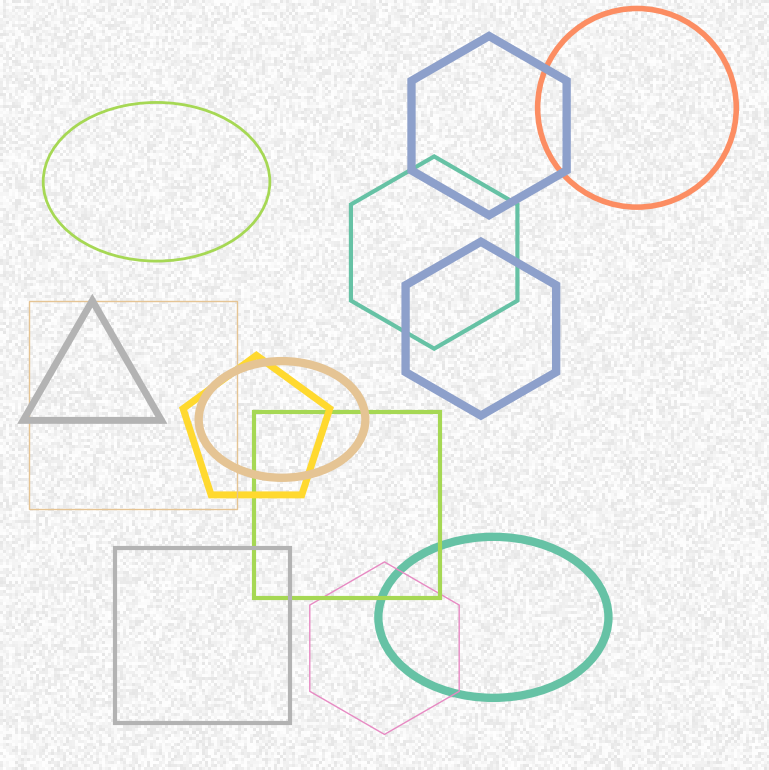[{"shape": "oval", "thickness": 3, "radius": 0.75, "center": [0.641, 0.198]}, {"shape": "hexagon", "thickness": 1.5, "radius": 0.62, "center": [0.564, 0.672]}, {"shape": "circle", "thickness": 2, "radius": 0.64, "center": [0.827, 0.86]}, {"shape": "hexagon", "thickness": 3, "radius": 0.58, "center": [0.635, 0.837]}, {"shape": "hexagon", "thickness": 3, "radius": 0.56, "center": [0.625, 0.573]}, {"shape": "hexagon", "thickness": 0.5, "radius": 0.56, "center": [0.499, 0.158]}, {"shape": "oval", "thickness": 1, "radius": 0.74, "center": [0.203, 0.764]}, {"shape": "square", "thickness": 1.5, "radius": 0.61, "center": [0.45, 0.344]}, {"shape": "pentagon", "thickness": 2.5, "radius": 0.5, "center": [0.333, 0.438]}, {"shape": "square", "thickness": 0.5, "radius": 0.67, "center": [0.172, 0.474]}, {"shape": "oval", "thickness": 3, "radius": 0.54, "center": [0.366, 0.455]}, {"shape": "square", "thickness": 1.5, "radius": 0.57, "center": [0.263, 0.174]}, {"shape": "triangle", "thickness": 2.5, "radius": 0.52, "center": [0.12, 0.506]}]